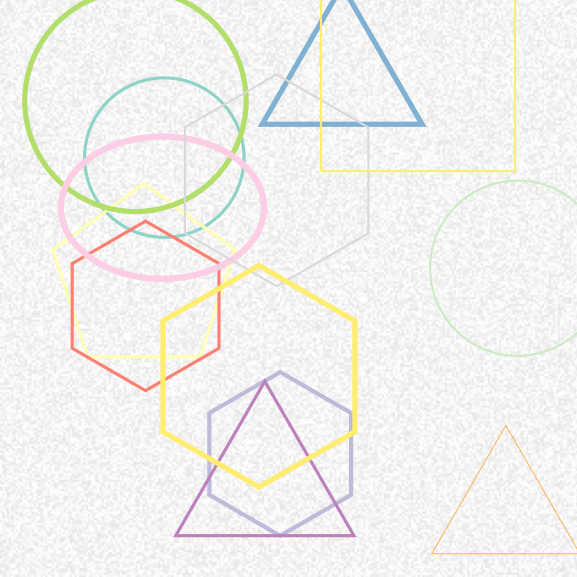[{"shape": "circle", "thickness": 1.5, "radius": 0.69, "center": [0.284, 0.726]}, {"shape": "pentagon", "thickness": 1.5, "radius": 0.83, "center": [0.249, 0.516]}, {"shape": "hexagon", "thickness": 2, "radius": 0.71, "center": [0.485, 0.213]}, {"shape": "hexagon", "thickness": 1.5, "radius": 0.73, "center": [0.252, 0.469]}, {"shape": "triangle", "thickness": 2.5, "radius": 0.8, "center": [0.592, 0.864]}, {"shape": "triangle", "thickness": 0.5, "radius": 0.74, "center": [0.876, 0.114]}, {"shape": "circle", "thickness": 2.5, "radius": 0.96, "center": [0.235, 0.824]}, {"shape": "oval", "thickness": 3, "radius": 0.88, "center": [0.281, 0.639]}, {"shape": "hexagon", "thickness": 1, "radius": 0.92, "center": [0.479, 0.687]}, {"shape": "triangle", "thickness": 1.5, "radius": 0.89, "center": [0.459, 0.161]}, {"shape": "circle", "thickness": 1, "radius": 0.76, "center": [0.897, 0.535]}, {"shape": "hexagon", "thickness": 2.5, "radius": 0.96, "center": [0.448, 0.348]}, {"shape": "square", "thickness": 1, "radius": 0.84, "center": [0.723, 0.871]}]